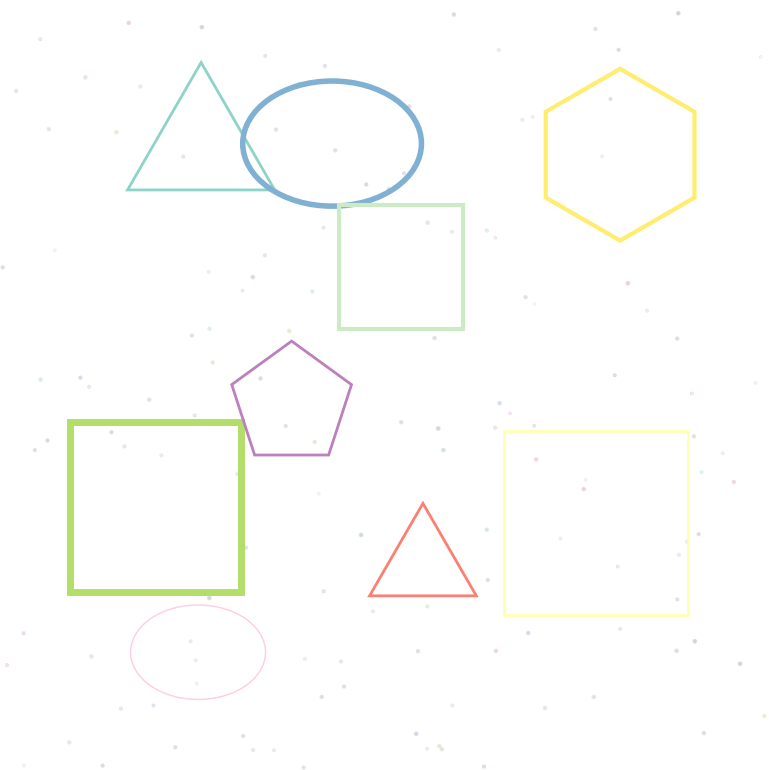[{"shape": "triangle", "thickness": 1, "radius": 0.55, "center": [0.261, 0.808]}, {"shape": "square", "thickness": 1, "radius": 0.6, "center": [0.774, 0.321]}, {"shape": "triangle", "thickness": 1, "radius": 0.4, "center": [0.549, 0.266]}, {"shape": "oval", "thickness": 2, "radius": 0.58, "center": [0.431, 0.814]}, {"shape": "square", "thickness": 2.5, "radius": 0.55, "center": [0.202, 0.341]}, {"shape": "oval", "thickness": 0.5, "radius": 0.44, "center": [0.257, 0.153]}, {"shape": "pentagon", "thickness": 1, "radius": 0.41, "center": [0.379, 0.475]}, {"shape": "square", "thickness": 1.5, "radius": 0.4, "center": [0.521, 0.653]}, {"shape": "hexagon", "thickness": 1.5, "radius": 0.56, "center": [0.805, 0.799]}]